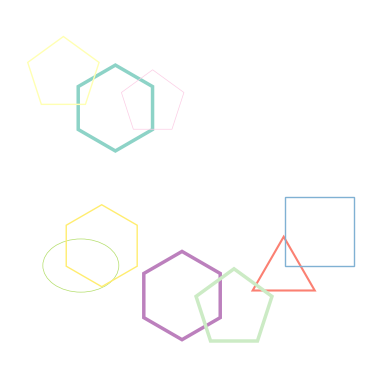[{"shape": "hexagon", "thickness": 2.5, "radius": 0.56, "center": [0.3, 0.719]}, {"shape": "pentagon", "thickness": 1, "radius": 0.49, "center": [0.165, 0.808]}, {"shape": "triangle", "thickness": 1.5, "radius": 0.47, "center": [0.737, 0.292]}, {"shape": "square", "thickness": 1, "radius": 0.45, "center": [0.829, 0.399]}, {"shape": "oval", "thickness": 0.5, "radius": 0.49, "center": [0.21, 0.31]}, {"shape": "pentagon", "thickness": 0.5, "radius": 0.43, "center": [0.397, 0.733]}, {"shape": "hexagon", "thickness": 2.5, "radius": 0.57, "center": [0.473, 0.232]}, {"shape": "pentagon", "thickness": 2.5, "radius": 0.52, "center": [0.608, 0.198]}, {"shape": "hexagon", "thickness": 1, "radius": 0.53, "center": [0.264, 0.362]}]